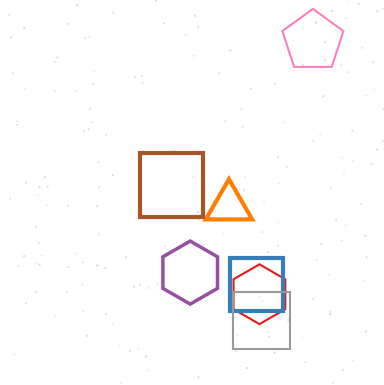[{"shape": "hexagon", "thickness": 1.5, "radius": 0.39, "center": [0.674, 0.236]}, {"shape": "square", "thickness": 3, "radius": 0.34, "center": [0.665, 0.26]}, {"shape": "hexagon", "thickness": 2.5, "radius": 0.41, "center": [0.494, 0.292]}, {"shape": "triangle", "thickness": 3, "radius": 0.35, "center": [0.595, 0.465]}, {"shape": "square", "thickness": 3, "radius": 0.41, "center": [0.446, 0.52]}, {"shape": "pentagon", "thickness": 1.5, "radius": 0.42, "center": [0.813, 0.894]}, {"shape": "square", "thickness": 1.5, "radius": 0.37, "center": [0.68, 0.168]}]